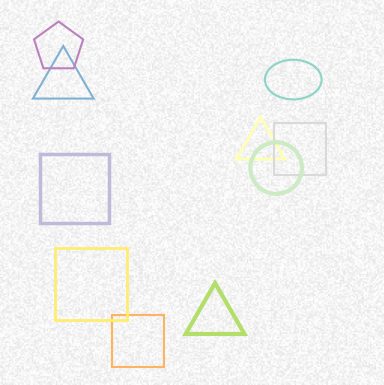[{"shape": "oval", "thickness": 1.5, "radius": 0.37, "center": [0.762, 0.793]}, {"shape": "triangle", "thickness": 2, "radius": 0.36, "center": [0.677, 0.623]}, {"shape": "square", "thickness": 2.5, "radius": 0.45, "center": [0.194, 0.51]}, {"shape": "triangle", "thickness": 1.5, "radius": 0.46, "center": [0.164, 0.789]}, {"shape": "square", "thickness": 1.5, "radius": 0.34, "center": [0.359, 0.114]}, {"shape": "triangle", "thickness": 3, "radius": 0.44, "center": [0.559, 0.177]}, {"shape": "square", "thickness": 1.5, "radius": 0.33, "center": [0.779, 0.613]}, {"shape": "pentagon", "thickness": 1.5, "radius": 0.34, "center": [0.152, 0.877]}, {"shape": "circle", "thickness": 3, "radius": 0.33, "center": [0.717, 0.563]}, {"shape": "square", "thickness": 2, "radius": 0.47, "center": [0.236, 0.262]}]